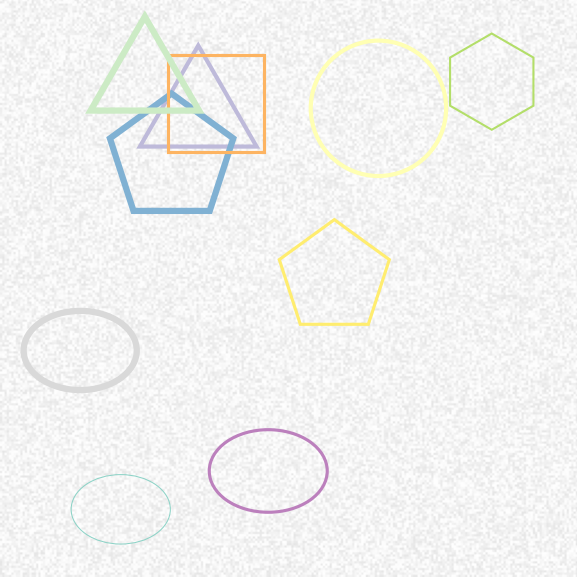[{"shape": "oval", "thickness": 0.5, "radius": 0.43, "center": [0.209, 0.117]}, {"shape": "circle", "thickness": 2, "radius": 0.59, "center": [0.655, 0.812]}, {"shape": "triangle", "thickness": 2, "radius": 0.58, "center": [0.343, 0.804]}, {"shape": "pentagon", "thickness": 3, "radius": 0.56, "center": [0.297, 0.725]}, {"shape": "square", "thickness": 1.5, "radius": 0.42, "center": [0.374, 0.82]}, {"shape": "hexagon", "thickness": 1, "radius": 0.42, "center": [0.852, 0.858]}, {"shape": "oval", "thickness": 3, "radius": 0.49, "center": [0.139, 0.392]}, {"shape": "oval", "thickness": 1.5, "radius": 0.51, "center": [0.464, 0.184]}, {"shape": "triangle", "thickness": 3, "radius": 0.54, "center": [0.251, 0.862]}, {"shape": "pentagon", "thickness": 1.5, "radius": 0.5, "center": [0.579, 0.519]}]